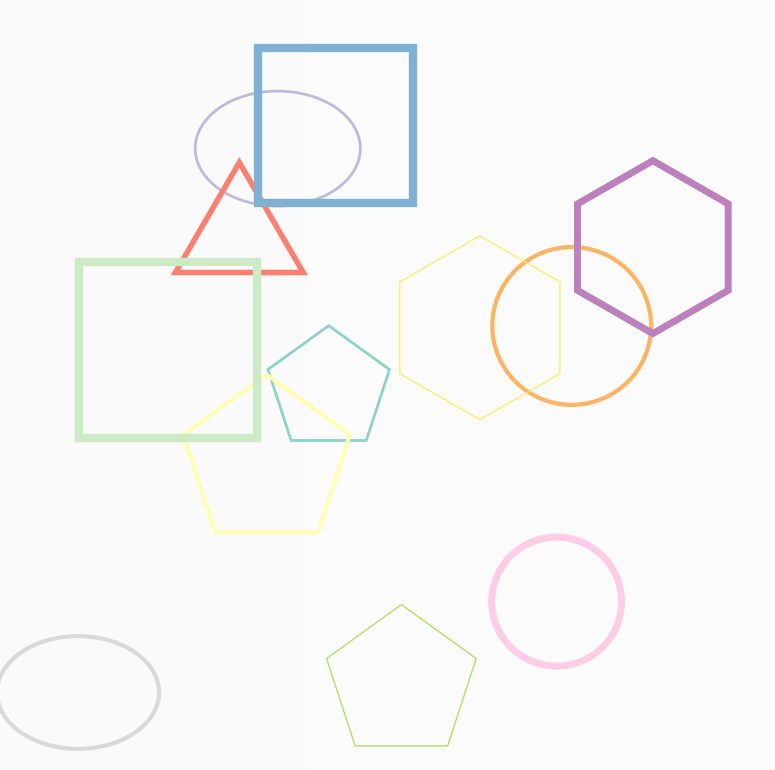[{"shape": "pentagon", "thickness": 1, "radius": 0.41, "center": [0.424, 0.495]}, {"shape": "pentagon", "thickness": 1.5, "radius": 0.57, "center": [0.344, 0.4]}, {"shape": "oval", "thickness": 1, "radius": 0.53, "center": [0.358, 0.807]}, {"shape": "triangle", "thickness": 2, "radius": 0.48, "center": [0.309, 0.694]}, {"shape": "square", "thickness": 3, "radius": 0.5, "center": [0.433, 0.837]}, {"shape": "circle", "thickness": 1.5, "radius": 0.51, "center": [0.738, 0.577]}, {"shape": "pentagon", "thickness": 0.5, "radius": 0.51, "center": [0.518, 0.113]}, {"shape": "circle", "thickness": 2.5, "radius": 0.42, "center": [0.718, 0.219]}, {"shape": "oval", "thickness": 1.5, "radius": 0.52, "center": [0.101, 0.101]}, {"shape": "hexagon", "thickness": 2.5, "radius": 0.56, "center": [0.842, 0.679]}, {"shape": "square", "thickness": 3, "radius": 0.57, "center": [0.217, 0.546]}, {"shape": "hexagon", "thickness": 0.5, "radius": 0.6, "center": [0.619, 0.574]}]